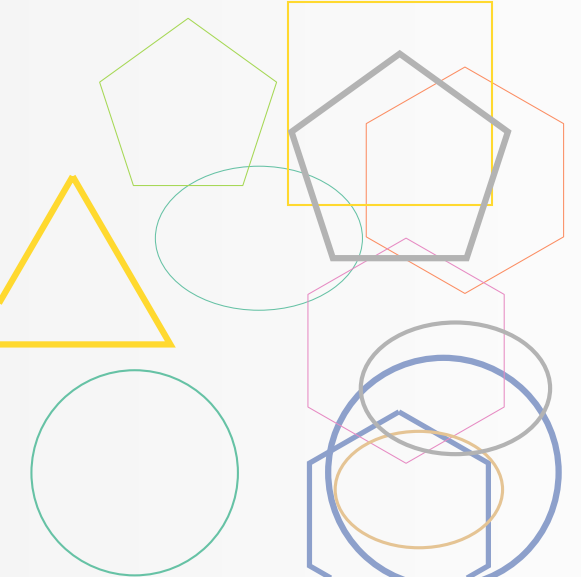[{"shape": "oval", "thickness": 0.5, "radius": 0.89, "center": [0.445, 0.587]}, {"shape": "circle", "thickness": 1, "radius": 0.89, "center": [0.232, 0.18]}, {"shape": "hexagon", "thickness": 0.5, "radius": 0.98, "center": [0.8, 0.687]}, {"shape": "circle", "thickness": 3, "radius": 0.99, "center": [0.763, 0.181]}, {"shape": "hexagon", "thickness": 2.5, "radius": 0.89, "center": [0.686, 0.108]}, {"shape": "hexagon", "thickness": 0.5, "radius": 0.97, "center": [0.699, 0.392]}, {"shape": "pentagon", "thickness": 0.5, "radius": 0.8, "center": [0.324, 0.807]}, {"shape": "square", "thickness": 1, "radius": 0.88, "center": [0.67, 0.82]}, {"shape": "triangle", "thickness": 3, "radius": 0.97, "center": [0.125, 0.5]}, {"shape": "oval", "thickness": 1.5, "radius": 0.72, "center": [0.721, 0.151]}, {"shape": "oval", "thickness": 2, "radius": 0.81, "center": [0.784, 0.327]}, {"shape": "pentagon", "thickness": 3, "radius": 0.98, "center": [0.688, 0.71]}]